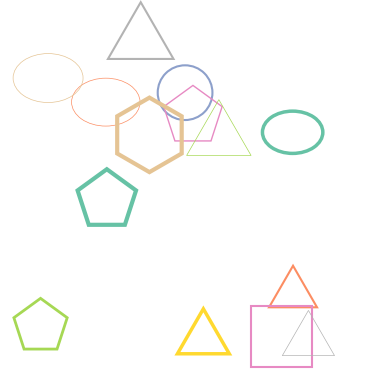[{"shape": "oval", "thickness": 2.5, "radius": 0.39, "center": [0.76, 0.656]}, {"shape": "pentagon", "thickness": 3, "radius": 0.4, "center": [0.277, 0.481]}, {"shape": "triangle", "thickness": 1.5, "radius": 0.36, "center": [0.761, 0.238]}, {"shape": "oval", "thickness": 0.5, "radius": 0.44, "center": [0.275, 0.735]}, {"shape": "circle", "thickness": 1.5, "radius": 0.36, "center": [0.481, 0.759]}, {"shape": "pentagon", "thickness": 1, "radius": 0.4, "center": [0.501, 0.698]}, {"shape": "square", "thickness": 1.5, "radius": 0.4, "center": [0.731, 0.127]}, {"shape": "triangle", "thickness": 0.5, "radius": 0.48, "center": [0.568, 0.645]}, {"shape": "pentagon", "thickness": 2, "radius": 0.36, "center": [0.105, 0.152]}, {"shape": "triangle", "thickness": 2.5, "radius": 0.39, "center": [0.528, 0.12]}, {"shape": "hexagon", "thickness": 3, "radius": 0.48, "center": [0.388, 0.65]}, {"shape": "oval", "thickness": 0.5, "radius": 0.45, "center": [0.125, 0.797]}, {"shape": "triangle", "thickness": 1.5, "radius": 0.49, "center": [0.366, 0.896]}, {"shape": "triangle", "thickness": 0.5, "radius": 0.39, "center": [0.801, 0.115]}]